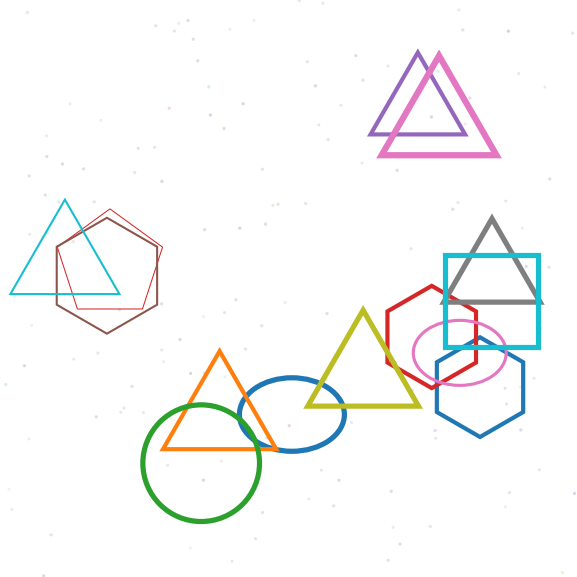[{"shape": "hexagon", "thickness": 2, "radius": 0.43, "center": [0.831, 0.329]}, {"shape": "oval", "thickness": 2.5, "radius": 0.45, "center": [0.505, 0.281]}, {"shape": "triangle", "thickness": 2, "radius": 0.57, "center": [0.38, 0.278]}, {"shape": "circle", "thickness": 2.5, "radius": 0.51, "center": [0.348, 0.197]}, {"shape": "pentagon", "thickness": 0.5, "radius": 0.48, "center": [0.19, 0.542]}, {"shape": "hexagon", "thickness": 2, "radius": 0.44, "center": [0.748, 0.416]}, {"shape": "triangle", "thickness": 2, "radius": 0.47, "center": [0.724, 0.814]}, {"shape": "hexagon", "thickness": 1, "radius": 0.5, "center": [0.185, 0.522]}, {"shape": "oval", "thickness": 1.5, "radius": 0.4, "center": [0.796, 0.388]}, {"shape": "triangle", "thickness": 3, "radius": 0.57, "center": [0.76, 0.788]}, {"shape": "triangle", "thickness": 2.5, "radius": 0.48, "center": [0.852, 0.524]}, {"shape": "triangle", "thickness": 2.5, "radius": 0.55, "center": [0.629, 0.351]}, {"shape": "square", "thickness": 2.5, "radius": 0.4, "center": [0.85, 0.478]}, {"shape": "triangle", "thickness": 1, "radius": 0.55, "center": [0.112, 0.544]}]